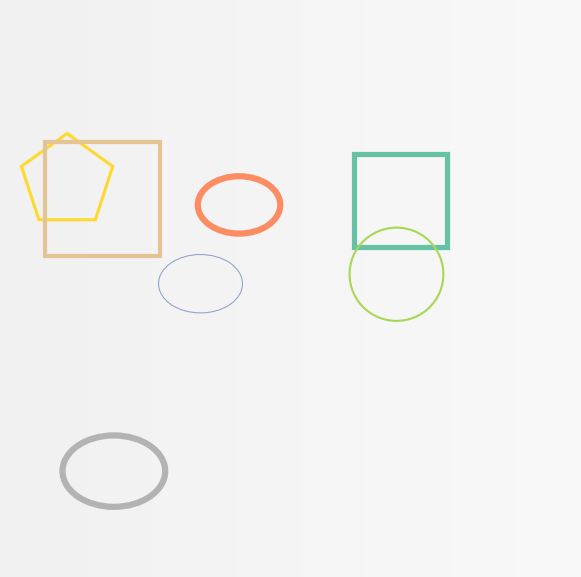[{"shape": "square", "thickness": 2.5, "radius": 0.4, "center": [0.688, 0.652]}, {"shape": "oval", "thickness": 3, "radius": 0.35, "center": [0.411, 0.644]}, {"shape": "oval", "thickness": 0.5, "radius": 0.36, "center": [0.345, 0.508]}, {"shape": "circle", "thickness": 1, "radius": 0.4, "center": [0.682, 0.524]}, {"shape": "pentagon", "thickness": 1.5, "radius": 0.41, "center": [0.115, 0.685]}, {"shape": "square", "thickness": 2, "radius": 0.49, "center": [0.176, 0.655]}, {"shape": "oval", "thickness": 3, "radius": 0.44, "center": [0.196, 0.183]}]